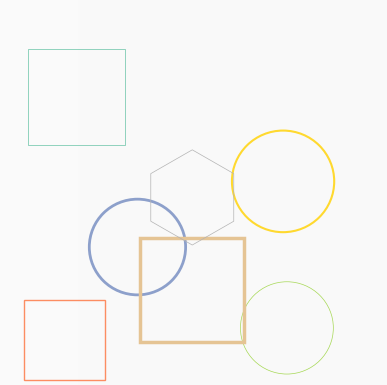[{"shape": "square", "thickness": 0.5, "radius": 0.62, "center": [0.197, 0.747]}, {"shape": "square", "thickness": 1, "radius": 0.52, "center": [0.166, 0.117]}, {"shape": "circle", "thickness": 2, "radius": 0.62, "center": [0.355, 0.358]}, {"shape": "circle", "thickness": 0.5, "radius": 0.6, "center": [0.74, 0.148]}, {"shape": "circle", "thickness": 1.5, "radius": 0.66, "center": [0.731, 0.529]}, {"shape": "square", "thickness": 2.5, "radius": 0.67, "center": [0.495, 0.247]}, {"shape": "hexagon", "thickness": 0.5, "radius": 0.62, "center": [0.496, 0.487]}]